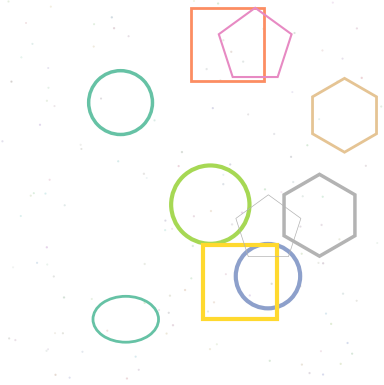[{"shape": "oval", "thickness": 2, "radius": 0.43, "center": [0.327, 0.171]}, {"shape": "circle", "thickness": 2.5, "radius": 0.41, "center": [0.313, 0.734]}, {"shape": "square", "thickness": 2, "radius": 0.47, "center": [0.59, 0.884]}, {"shape": "circle", "thickness": 3, "radius": 0.42, "center": [0.696, 0.283]}, {"shape": "pentagon", "thickness": 1.5, "radius": 0.5, "center": [0.663, 0.88]}, {"shape": "circle", "thickness": 3, "radius": 0.51, "center": [0.546, 0.469]}, {"shape": "square", "thickness": 3, "radius": 0.48, "center": [0.624, 0.267]}, {"shape": "hexagon", "thickness": 2, "radius": 0.48, "center": [0.895, 0.701]}, {"shape": "pentagon", "thickness": 0.5, "radius": 0.44, "center": [0.697, 0.405]}, {"shape": "hexagon", "thickness": 2.5, "radius": 0.53, "center": [0.83, 0.441]}]